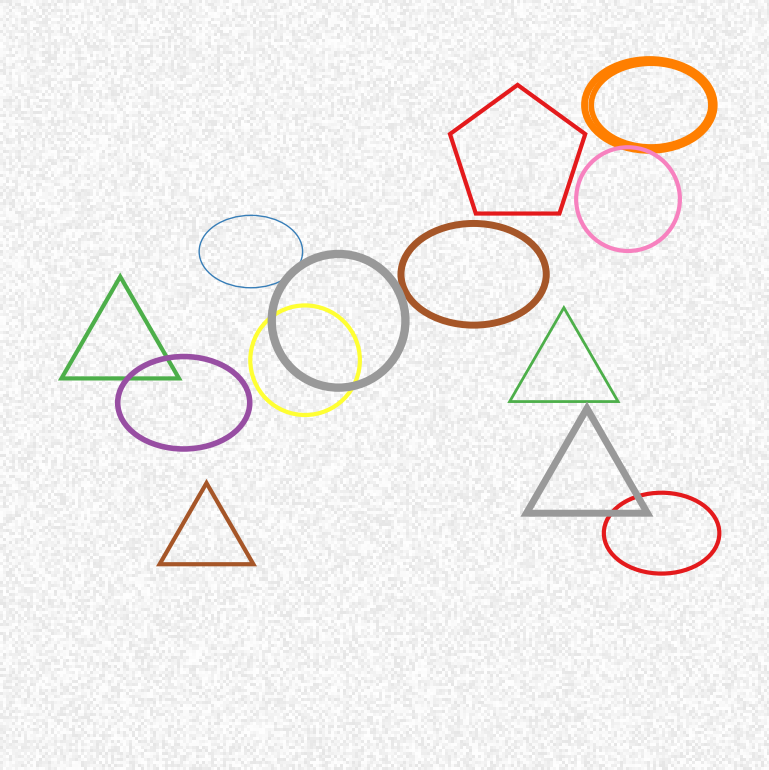[{"shape": "pentagon", "thickness": 1.5, "radius": 0.46, "center": [0.672, 0.797]}, {"shape": "oval", "thickness": 1.5, "radius": 0.38, "center": [0.859, 0.308]}, {"shape": "oval", "thickness": 0.5, "radius": 0.34, "center": [0.326, 0.673]}, {"shape": "triangle", "thickness": 1, "radius": 0.41, "center": [0.732, 0.519]}, {"shape": "triangle", "thickness": 1.5, "radius": 0.44, "center": [0.156, 0.553]}, {"shape": "oval", "thickness": 2, "radius": 0.43, "center": [0.239, 0.477]}, {"shape": "oval", "thickness": 2.5, "radius": 0.42, "center": [0.843, 0.864]}, {"shape": "oval", "thickness": 2, "radius": 0.39, "center": [0.846, 0.864]}, {"shape": "circle", "thickness": 1.5, "radius": 0.36, "center": [0.396, 0.532]}, {"shape": "oval", "thickness": 2.5, "radius": 0.47, "center": [0.615, 0.644]}, {"shape": "triangle", "thickness": 1.5, "radius": 0.35, "center": [0.268, 0.302]}, {"shape": "circle", "thickness": 1.5, "radius": 0.34, "center": [0.816, 0.741]}, {"shape": "circle", "thickness": 3, "radius": 0.43, "center": [0.44, 0.583]}, {"shape": "triangle", "thickness": 2.5, "radius": 0.45, "center": [0.762, 0.379]}]